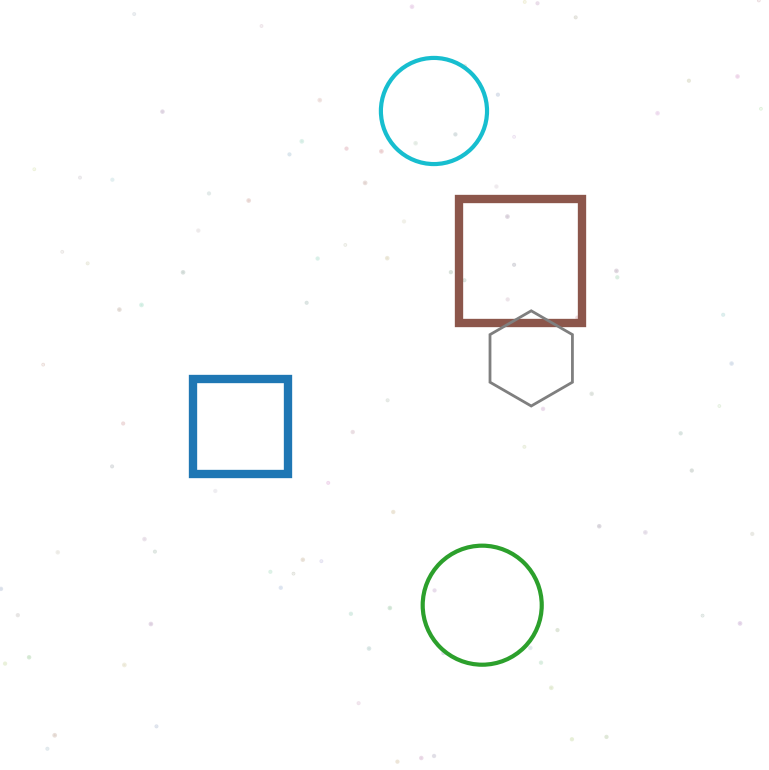[{"shape": "square", "thickness": 3, "radius": 0.31, "center": [0.313, 0.446]}, {"shape": "circle", "thickness": 1.5, "radius": 0.39, "center": [0.626, 0.214]}, {"shape": "square", "thickness": 3, "radius": 0.4, "center": [0.676, 0.661]}, {"shape": "hexagon", "thickness": 1, "radius": 0.31, "center": [0.69, 0.535]}, {"shape": "circle", "thickness": 1.5, "radius": 0.34, "center": [0.564, 0.856]}]